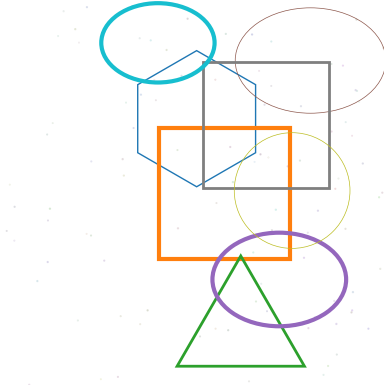[{"shape": "hexagon", "thickness": 1, "radius": 0.88, "center": [0.511, 0.692]}, {"shape": "square", "thickness": 3, "radius": 0.85, "center": [0.583, 0.498]}, {"shape": "triangle", "thickness": 2, "radius": 0.95, "center": [0.625, 0.144]}, {"shape": "oval", "thickness": 3, "radius": 0.87, "center": [0.725, 0.274]}, {"shape": "oval", "thickness": 0.5, "radius": 0.98, "center": [0.807, 0.843]}, {"shape": "square", "thickness": 2, "radius": 0.82, "center": [0.692, 0.674]}, {"shape": "circle", "thickness": 0.5, "radius": 0.75, "center": [0.759, 0.505]}, {"shape": "oval", "thickness": 3, "radius": 0.74, "center": [0.41, 0.889]}]